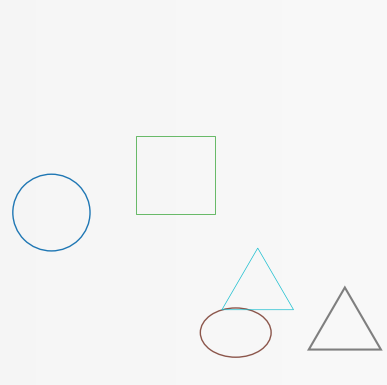[{"shape": "circle", "thickness": 1, "radius": 0.5, "center": [0.133, 0.448]}, {"shape": "square", "thickness": 0.5, "radius": 0.51, "center": [0.453, 0.545]}, {"shape": "oval", "thickness": 1, "radius": 0.46, "center": [0.608, 0.136]}, {"shape": "triangle", "thickness": 1.5, "radius": 0.54, "center": [0.89, 0.146]}, {"shape": "triangle", "thickness": 0.5, "radius": 0.53, "center": [0.665, 0.249]}]